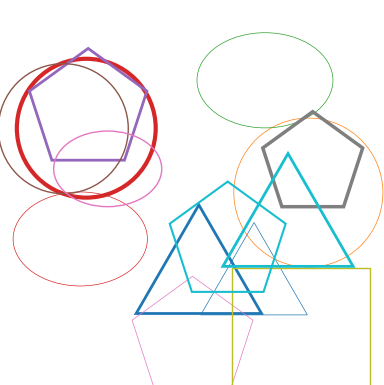[{"shape": "triangle", "thickness": 0.5, "radius": 0.8, "center": [0.66, 0.262]}, {"shape": "triangle", "thickness": 2, "radius": 0.94, "center": [0.516, 0.28]}, {"shape": "circle", "thickness": 0.5, "radius": 0.97, "center": [0.801, 0.5]}, {"shape": "oval", "thickness": 0.5, "radius": 0.88, "center": [0.688, 0.791]}, {"shape": "oval", "thickness": 0.5, "radius": 0.87, "center": [0.208, 0.379]}, {"shape": "circle", "thickness": 3, "radius": 0.9, "center": [0.224, 0.667]}, {"shape": "pentagon", "thickness": 2, "radius": 0.8, "center": [0.229, 0.714]}, {"shape": "circle", "thickness": 1, "radius": 0.84, "center": [0.164, 0.666]}, {"shape": "oval", "thickness": 1, "radius": 0.7, "center": [0.28, 0.561]}, {"shape": "pentagon", "thickness": 0.5, "radius": 0.83, "center": [0.5, 0.117]}, {"shape": "pentagon", "thickness": 2.5, "radius": 0.68, "center": [0.812, 0.573]}, {"shape": "square", "thickness": 1, "radius": 0.9, "center": [0.782, 0.125]}, {"shape": "pentagon", "thickness": 1.5, "radius": 0.79, "center": [0.591, 0.37]}, {"shape": "triangle", "thickness": 2, "radius": 0.98, "center": [0.748, 0.406]}]